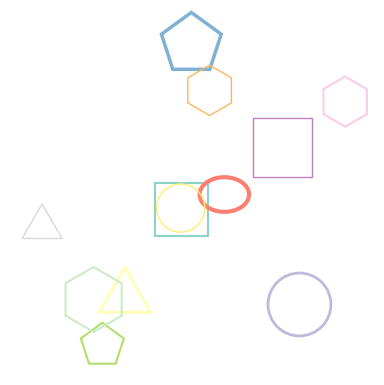[{"shape": "square", "thickness": 1.5, "radius": 0.34, "center": [0.471, 0.456]}, {"shape": "triangle", "thickness": 2, "radius": 0.39, "center": [0.324, 0.228]}, {"shape": "circle", "thickness": 2, "radius": 0.41, "center": [0.778, 0.209]}, {"shape": "oval", "thickness": 3, "radius": 0.32, "center": [0.583, 0.495]}, {"shape": "pentagon", "thickness": 2.5, "radius": 0.41, "center": [0.497, 0.886]}, {"shape": "hexagon", "thickness": 1, "radius": 0.33, "center": [0.545, 0.765]}, {"shape": "pentagon", "thickness": 1.5, "radius": 0.29, "center": [0.266, 0.103]}, {"shape": "hexagon", "thickness": 1.5, "radius": 0.33, "center": [0.897, 0.736]}, {"shape": "triangle", "thickness": 1, "radius": 0.3, "center": [0.109, 0.411]}, {"shape": "square", "thickness": 1, "radius": 0.38, "center": [0.735, 0.616]}, {"shape": "hexagon", "thickness": 1.5, "radius": 0.42, "center": [0.243, 0.222]}, {"shape": "circle", "thickness": 1, "radius": 0.31, "center": [0.469, 0.46]}]